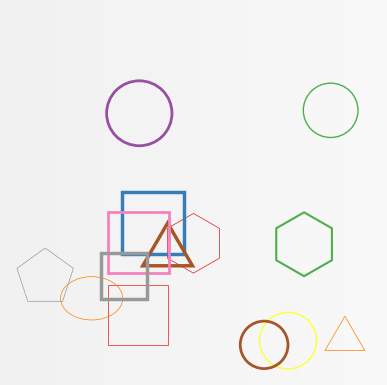[{"shape": "hexagon", "thickness": 0.5, "radius": 0.39, "center": [0.499, 0.368]}, {"shape": "square", "thickness": 0.5, "radius": 0.39, "center": [0.356, 0.182]}, {"shape": "square", "thickness": 2.5, "radius": 0.4, "center": [0.394, 0.42]}, {"shape": "circle", "thickness": 1, "radius": 0.35, "center": [0.853, 0.713]}, {"shape": "hexagon", "thickness": 1.5, "radius": 0.41, "center": [0.785, 0.366]}, {"shape": "circle", "thickness": 2, "radius": 0.42, "center": [0.359, 0.706]}, {"shape": "triangle", "thickness": 0.5, "radius": 0.3, "center": [0.89, 0.119]}, {"shape": "oval", "thickness": 0.5, "radius": 0.4, "center": [0.237, 0.225]}, {"shape": "circle", "thickness": 1, "radius": 0.37, "center": [0.743, 0.115]}, {"shape": "triangle", "thickness": 2.5, "radius": 0.37, "center": [0.433, 0.347]}, {"shape": "circle", "thickness": 2, "radius": 0.31, "center": [0.682, 0.104]}, {"shape": "square", "thickness": 2, "radius": 0.39, "center": [0.358, 0.371]}, {"shape": "square", "thickness": 2.5, "radius": 0.3, "center": [0.321, 0.284]}, {"shape": "pentagon", "thickness": 0.5, "radius": 0.38, "center": [0.117, 0.279]}]